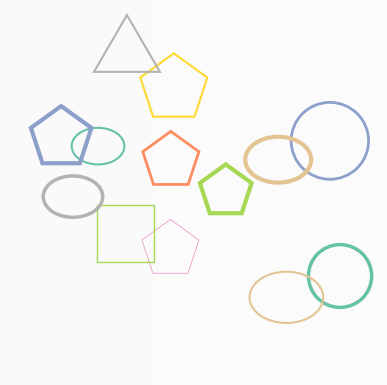[{"shape": "oval", "thickness": 1.5, "radius": 0.34, "center": [0.253, 0.62]}, {"shape": "circle", "thickness": 2.5, "radius": 0.41, "center": [0.878, 0.283]}, {"shape": "pentagon", "thickness": 2, "radius": 0.38, "center": [0.441, 0.583]}, {"shape": "circle", "thickness": 2, "radius": 0.5, "center": [0.851, 0.634]}, {"shape": "pentagon", "thickness": 3, "radius": 0.41, "center": [0.158, 0.642]}, {"shape": "pentagon", "thickness": 0.5, "radius": 0.39, "center": [0.44, 0.353]}, {"shape": "pentagon", "thickness": 3, "radius": 0.35, "center": [0.583, 0.503]}, {"shape": "square", "thickness": 1, "radius": 0.37, "center": [0.323, 0.393]}, {"shape": "pentagon", "thickness": 1.5, "radius": 0.45, "center": [0.449, 0.77]}, {"shape": "oval", "thickness": 3, "radius": 0.43, "center": [0.718, 0.585]}, {"shape": "oval", "thickness": 1.5, "radius": 0.48, "center": [0.739, 0.228]}, {"shape": "oval", "thickness": 2.5, "radius": 0.38, "center": [0.188, 0.489]}, {"shape": "triangle", "thickness": 1.5, "radius": 0.49, "center": [0.328, 0.863]}]